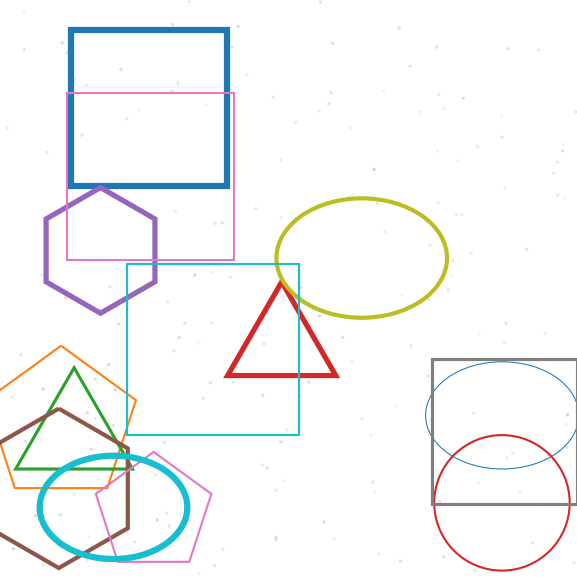[{"shape": "square", "thickness": 3, "radius": 0.68, "center": [0.258, 0.812]}, {"shape": "oval", "thickness": 0.5, "radius": 0.66, "center": [0.87, 0.28]}, {"shape": "pentagon", "thickness": 1, "radius": 0.68, "center": [0.106, 0.264]}, {"shape": "triangle", "thickness": 1.5, "radius": 0.58, "center": [0.128, 0.245]}, {"shape": "triangle", "thickness": 2.5, "radius": 0.54, "center": [0.488, 0.403]}, {"shape": "circle", "thickness": 1, "radius": 0.59, "center": [0.869, 0.128]}, {"shape": "hexagon", "thickness": 2.5, "radius": 0.54, "center": [0.174, 0.566]}, {"shape": "hexagon", "thickness": 2, "radius": 0.69, "center": [0.102, 0.154]}, {"shape": "pentagon", "thickness": 1, "radius": 0.53, "center": [0.266, 0.111]}, {"shape": "square", "thickness": 1, "radius": 0.72, "center": [0.261, 0.694]}, {"shape": "square", "thickness": 1.5, "radius": 0.63, "center": [0.873, 0.252]}, {"shape": "oval", "thickness": 2, "radius": 0.74, "center": [0.626, 0.552]}, {"shape": "square", "thickness": 1, "radius": 0.74, "center": [0.369, 0.394]}, {"shape": "oval", "thickness": 3, "radius": 0.64, "center": [0.196, 0.121]}]